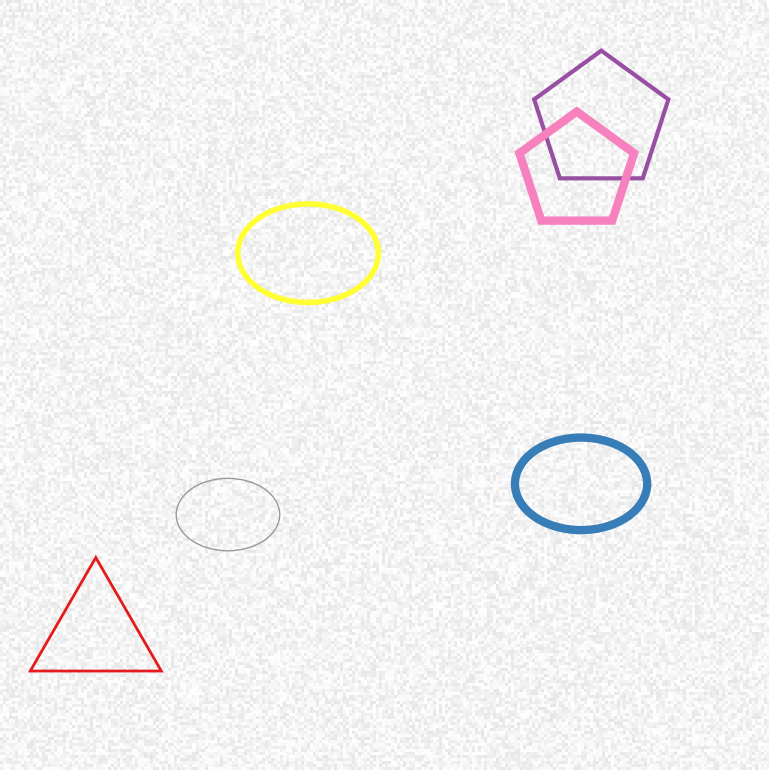[{"shape": "triangle", "thickness": 1, "radius": 0.49, "center": [0.124, 0.178]}, {"shape": "oval", "thickness": 3, "radius": 0.43, "center": [0.755, 0.372]}, {"shape": "pentagon", "thickness": 1.5, "radius": 0.46, "center": [0.781, 0.843]}, {"shape": "oval", "thickness": 2, "radius": 0.46, "center": [0.4, 0.671]}, {"shape": "pentagon", "thickness": 3, "radius": 0.39, "center": [0.749, 0.777]}, {"shape": "oval", "thickness": 0.5, "radius": 0.34, "center": [0.296, 0.332]}]